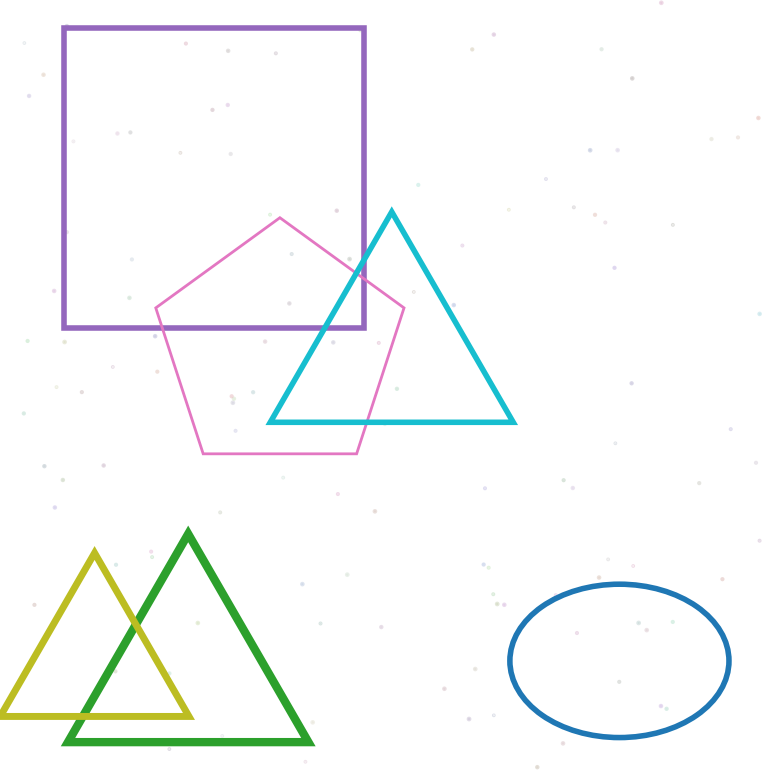[{"shape": "oval", "thickness": 2, "radius": 0.71, "center": [0.804, 0.142]}, {"shape": "triangle", "thickness": 3, "radius": 0.9, "center": [0.244, 0.126]}, {"shape": "square", "thickness": 2, "radius": 0.97, "center": [0.278, 0.769]}, {"shape": "pentagon", "thickness": 1, "radius": 0.85, "center": [0.364, 0.548]}, {"shape": "triangle", "thickness": 2.5, "radius": 0.71, "center": [0.123, 0.14]}, {"shape": "triangle", "thickness": 2, "radius": 0.91, "center": [0.509, 0.543]}]